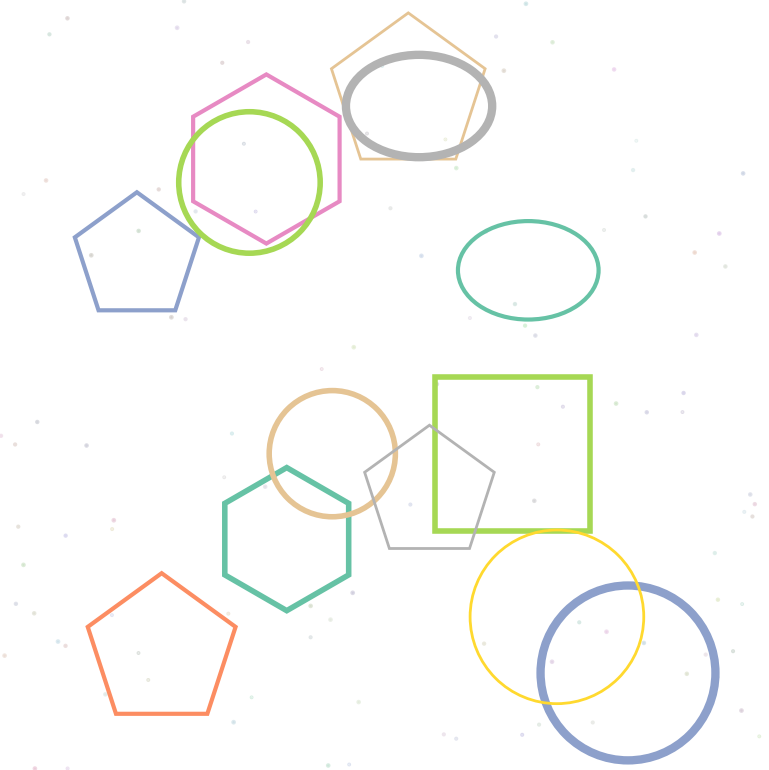[{"shape": "hexagon", "thickness": 2, "radius": 0.46, "center": [0.372, 0.3]}, {"shape": "oval", "thickness": 1.5, "radius": 0.46, "center": [0.686, 0.649]}, {"shape": "pentagon", "thickness": 1.5, "radius": 0.5, "center": [0.21, 0.155]}, {"shape": "circle", "thickness": 3, "radius": 0.57, "center": [0.816, 0.126]}, {"shape": "pentagon", "thickness": 1.5, "radius": 0.42, "center": [0.178, 0.666]}, {"shape": "hexagon", "thickness": 1.5, "radius": 0.55, "center": [0.346, 0.794]}, {"shape": "circle", "thickness": 2, "radius": 0.46, "center": [0.324, 0.763]}, {"shape": "square", "thickness": 2, "radius": 0.5, "center": [0.666, 0.41]}, {"shape": "circle", "thickness": 1, "radius": 0.56, "center": [0.723, 0.199]}, {"shape": "circle", "thickness": 2, "radius": 0.41, "center": [0.432, 0.411]}, {"shape": "pentagon", "thickness": 1, "radius": 0.52, "center": [0.53, 0.878]}, {"shape": "oval", "thickness": 3, "radius": 0.47, "center": [0.544, 0.862]}, {"shape": "pentagon", "thickness": 1, "radius": 0.44, "center": [0.558, 0.359]}]